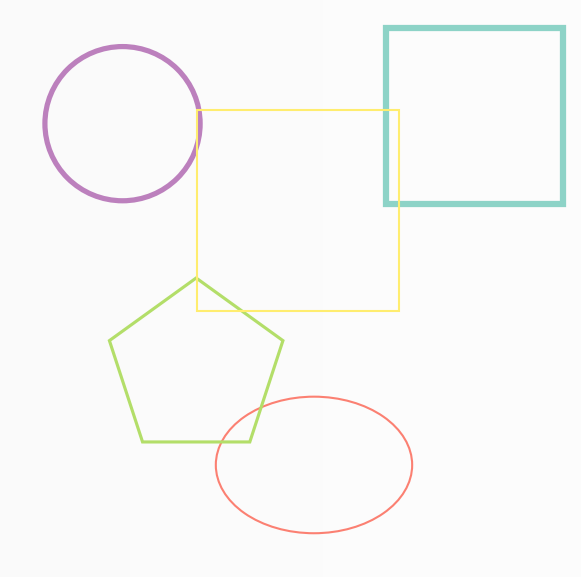[{"shape": "square", "thickness": 3, "radius": 0.76, "center": [0.816, 0.798]}, {"shape": "oval", "thickness": 1, "radius": 0.84, "center": [0.54, 0.194]}, {"shape": "pentagon", "thickness": 1.5, "radius": 0.78, "center": [0.338, 0.361]}, {"shape": "circle", "thickness": 2.5, "radius": 0.67, "center": [0.211, 0.785]}, {"shape": "square", "thickness": 1, "radius": 0.87, "center": [0.512, 0.634]}]